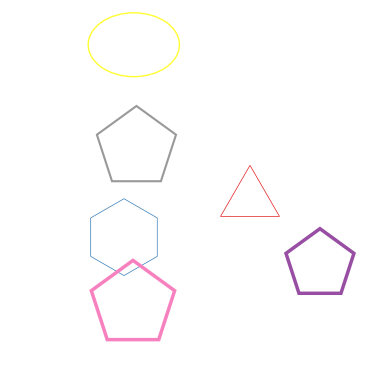[{"shape": "triangle", "thickness": 0.5, "radius": 0.44, "center": [0.649, 0.482]}, {"shape": "hexagon", "thickness": 0.5, "radius": 0.5, "center": [0.322, 0.384]}, {"shape": "pentagon", "thickness": 2.5, "radius": 0.46, "center": [0.831, 0.313]}, {"shape": "oval", "thickness": 1, "radius": 0.59, "center": [0.348, 0.884]}, {"shape": "pentagon", "thickness": 2.5, "radius": 0.57, "center": [0.345, 0.21]}, {"shape": "pentagon", "thickness": 1.5, "radius": 0.54, "center": [0.354, 0.617]}]